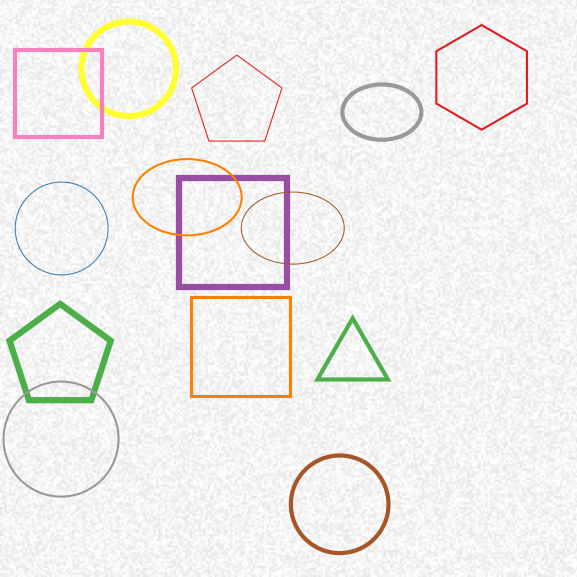[{"shape": "hexagon", "thickness": 1, "radius": 0.45, "center": [0.834, 0.865]}, {"shape": "pentagon", "thickness": 0.5, "radius": 0.41, "center": [0.41, 0.821]}, {"shape": "circle", "thickness": 0.5, "radius": 0.4, "center": [0.107, 0.603]}, {"shape": "triangle", "thickness": 2, "radius": 0.35, "center": [0.611, 0.377]}, {"shape": "pentagon", "thickness": 3, "radius": 0.46, "center": [0.104, 0.381]}, {"shape": "square", "thickness": 3, "radius": 0.47, "center": [0.403, 0.597]}, {"shape": "oval", "thickness": 1, "radius": 0.47, "center": [0.324, 0.658]}, {"shape": "square", "thickness": 1.5, "radius": 0.43, "center": [0.416, 0.399]}, {"shape": "circle", "thickness": 3, "radius": 0.41, "center": [0.223, 0.88]}, {"shape": "oval", "thickness": 0.5, "radius": 0.45, "center": [0.507, 0.604]}, {"shape": "circle", "thickness": 2, "radius": 0.42, "center": [0.588, 0.126]}, {"shape": "square", "thickness": 2, "radius": 0.38, "center": [0.101, 0.838]}, {"shape": "oval", "thickness": 2, "radius": 0.34, "center": [0.661, 0.805]}, {"shape": "circle", "thickness": 1, "radius": 0.5, "center": [0.106, 0.239]}]